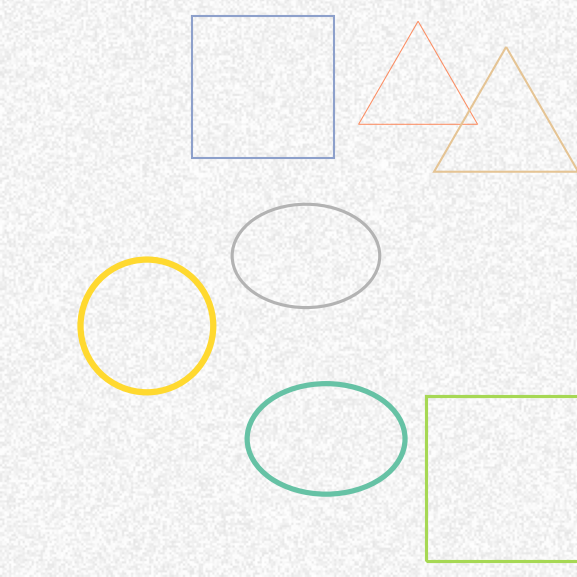[{"shape": "oval", "thickness": 2.5, "radius": 0.68, "center": [0.565, 0.239]}, {"shape": "triangle", "thickness": 0.5, "radius": 0.59, "center": [0.724, 0.843]}, {"shape": "square", "thickness": 1, "radius": 0.61, "center": [0.456, 0.848]}, {"shape": "square", "thickness": 1.5, "radius": 0.71, "center": [0.88, 0.171]}, {"shape": "circle", "thickness": 3, "radius": 0.57, "center": [0.254, 0.435]}, {"shape": "triangle", "thickness": 1, "radius": 0.72, "center": [0.876, 0.774]}, {"shape": "oval", "thickness": 1.5, "radius": 0.64, "center": [0.53, 0.556]}]